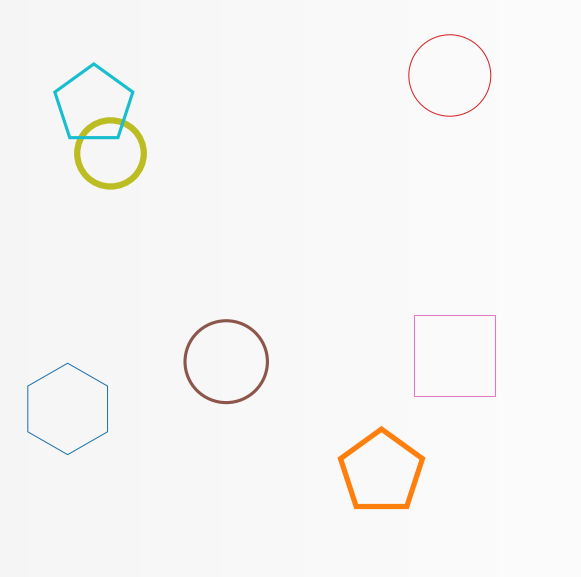[{"shape": "hexagon", "thickness": 0.5, "radius": 0.4, "center": [0.116, 0.291]}, {"shape": "pentagon", "thickness": 2.5, "radius": 0.37, "center": [0.656, 0.182]}, {"shape": "circle", "thickness": 0.5, "radius": 0.35, "center": [0.774, 0.868]}, {"shape": "circle", "thickness": 1.5, "radius": 0.35, "center": [0.389, 0.373]}, {"shape": "square", "thickness": 0.5, "radius": 0.35, "center": [0.782, 0.384]}, {"shape": "circle", "thickness": 3, "radius": 0.29, "center": [0.19, 0.733]}, {"shape": "pentagon", "thickness": 1.5, "radius": 0.35, "center": [0.161, 0.818]}]